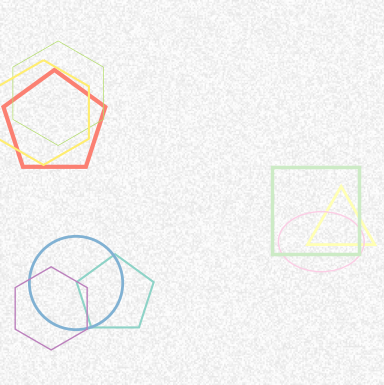[{"shape": "pentagon", "thickness": 1.5, "radius": 0.53, "center": [0.299, 0.235]}, {"shape": "triangle", "thickness": 2, "radius": 0.5, "center": [0.886, 0.415]}, {"shape": "pentagon", "thickness": 3, "radius": 0.7, "center": [0.141, 0.679]}, {"shape": "circle", "thickness": 2, "radius": 0.61, "center": [0.198, 0.265]}, {"shape": "hexagon", "thickness": 0.5, "radius": 0.68, "center": [0.151, 0.758]}, {"shape": "oval", "thickness": 1, "radius": 0.56, "center": [0.835, 0.372]}, {"shape": "hexagon", "thickness": 1, "radius": 0.54, "center": [0.133, 0.199]}, {"shape": "square", "thickness": 2.5, "radius": 0.56, "center": [0.82, 0.454]}, {"shape": "hexagon", "thickness": 1.5, "radius": 0.68, "center": [0.113, 0.708]}]